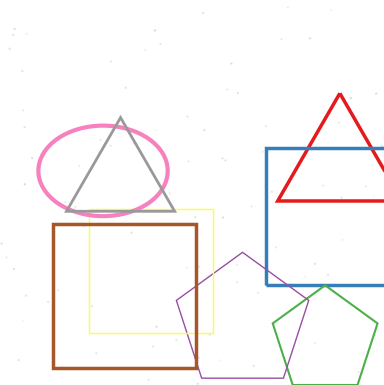[{"shape": "triangle", "thickness": 2.5, "radius": 0.93, "center": [0.883, 0.571]}, {"shape": "square", "thickness": 2.5, "radius": 0.89, "center": [0.868, 0.437]}, {"shape": "pentagon", "thickness": 1.5, "radius": 0.72, "center": [0.845, 0.116]}, {"shape": "pentagon", "thickness": 1, "radius": 0.9, "center": [0.63, 0.164]}, {"shape": "square", "thickness": 1, "radius": 0.81, "center": [0.392, 0.297]}, {"shape": "square", "thickness": 2.5, "radius": 0.93, "center": [0.323, 0.232]}, {"shape": "oval", "thickness": 3, "radius": 0.84, "center": [0.268, 0.556]}, {"shape": "triangle", "thickness": 2, "radius": 0.81, "center": [0.313, 0.532]}]